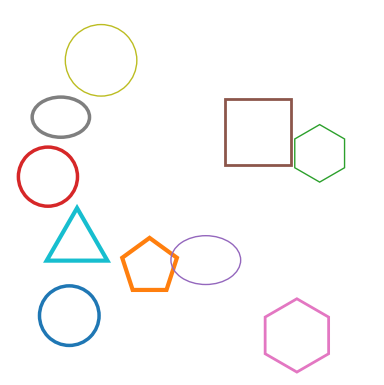[{"shape": "circle", "thickness": 2.5, "radius": 0.39, "center": [0.18, 0.18]}, {"shape": "pentagon", "thickness": 3, "radius": 0.37, "center": [0.389, 0.307]}, {"shape": "hexagon", "thickness": 1, "radius": 0.37, "center": [0.83, 0.602]}, {"shape": "circle", "thickness": 2.5, "radius": 0.38, "center": [0.125, 0.541]}, {"shape": "oval", "thickness": 1, "radius": 0.45, "center": [0.535, 0.324]}, {"shape": "square", "thickness": 2, "radius": 0.43, "center": [0.67, 0.657]}, {"shape": "hexagon", "thickness": 2, "radius": 0.48, "center": [0.771, 0.129]}, {"shape": "oval", "thickness": 2.5, "radius": 0.37, "center": [0.158, 0.696]}, {"shape": "circle", "thickness": 1, "radius": 0.46, "center": [0.263, 0.843]}, {"shape": "triangle", "thickness": 3, "radius": 0.46, "center": [0.2, 0.369]}]